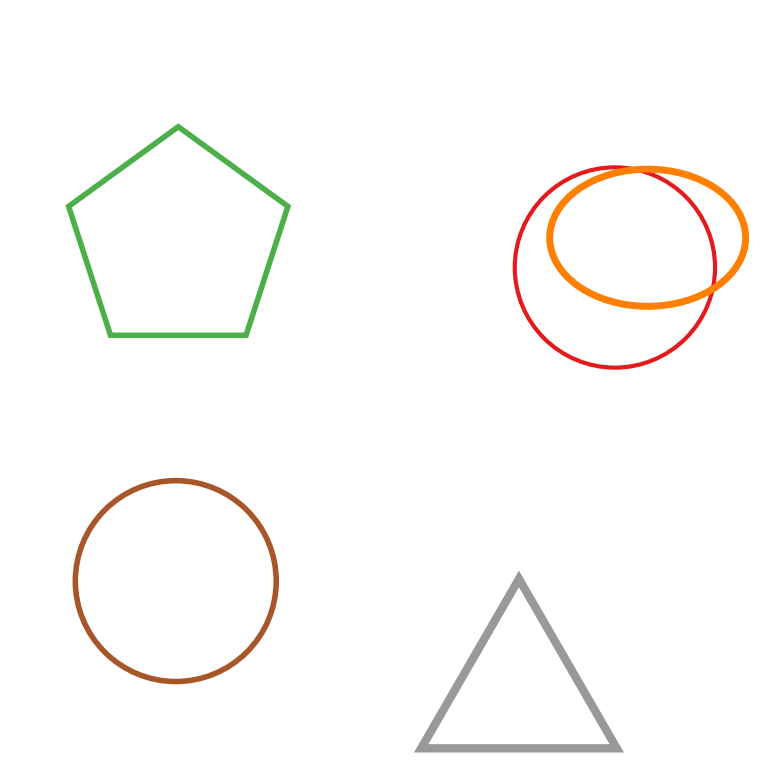[{"shape": "circle", "thickness": 1.5, "radius": 0.65, "center": [0.799, 0.653]}, {"shape": "pentagon", "thickness": 2, "radius": 0.75, "center": [0.232, 0.686]}, {"shape": "oval", "thickness": 2.5, "radius": 0.64, "center": [0.841, 0.691]}, {"shape": "circle", "thickness": 2, "radius": 0.65, "center": [0.228, 0.245]}, {"shape": "triangle", "thickness": 3, "radius": 0.73, "center": [0.674, 0.101]}]